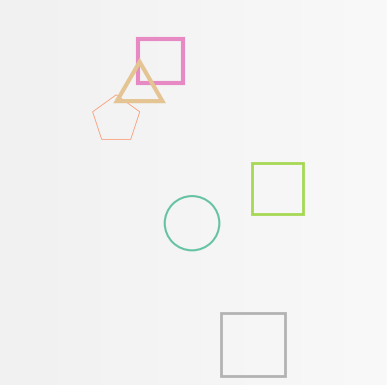[{"shape": "circle", "thickness": 1.5, "radius": 0.35, "center": [0.496, 0.42]}, {"shape": "pentagon", "thickness": 0.5, "radius": 0.32, "center": [0.3, 0.69]}, {"shape": "square", "thickness": 3, "radius": 0.29, "center": [0.415, 0.841]}, {"shape": "square", "thickness": 2, "radius": 0.33, "center": [0.716, 0.511]}, {"shape": "triangle", "thickness": 3, "radius": 0.34, "center": [0.36, 0.771]}, {"shape": "square", "thickness": 2, "radius": 0.41, "center": [0.653, 0.105]}]